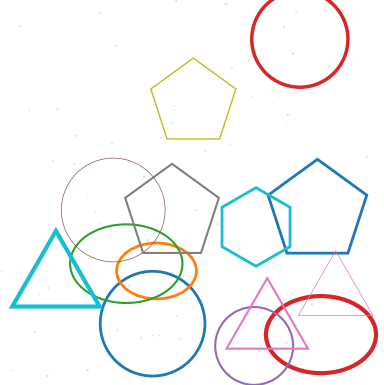[{"shape": "circle", "thickness": 2, "radius": 0.68, "center": [0.396, 0.159]}, {"shape": "pentagon", "thickness": 2, "radius": 0.67, "center": [0.825, 0.451]}, {"shape": "oval", "thickness": 2, "radius": 0.52, "center": [0.407, 0.296]}, {"shape": "oval", "thickness": 1.5, "radius": 0.73, "center": [0.328, 0.315]}, {"shape": "oval", "thickness": 3, "radius": 0.71, "center": [0.834, 0.131]}, {"shape": "circle", "thickness": 2.5, "radius": 0.62, "center": [0.779, 0.898]}, {"shape": "circle", "thickness": 1.5, "radius": 0.51, "center": [0.66, 0.101]}, {"shape": "circle", "thickness": 0.5, "radius": 0.67, "center": [0.294, 0.455]}, {"shape": "triangle", "thickness": 0.5, "radius": 0.56, "center": [0.872, 0.237]}, {"shape": "triangle", "thickness": 1.5, "radius": 0.61, "center": [0.694, 0.155]}, {"shape": "pentagon", "thickness": 1.5, "radius": 0.64, "center": [0.447, 0.446]}, {"shape": "pentagon", "thickness": 1, "radius": 0.58, "center": [0.502, 0.733]}, {"shape": "hexagon", "thickness": 2, "radius": 0.51, "center": [0.665, 0.411]}, {"shape": "triangle", "thickness": 3, "radius": 0.65, "center": [0.145, 0.269]}]